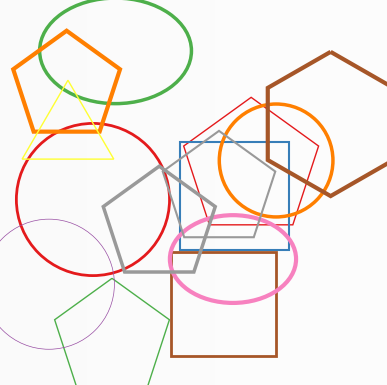[{"shape": "circle", "thickness": 2, "radius": 0.99, "center": [0.24, 0.482]}, {"shape": "pentagon", "thickness": 1, "radius": 0.92, "center": [0.648, 0.564]}, {"shape": "square", "thickness": 1.5, "radius": 0.7, "center": [0.606, 0.491]}, {"shape": "oval", "thickness": 2.5, "radius": 0.98, "center": [0.298, 0.868]}, {"shape": "pentagon", "thickness": 1, "radius": 0.78, "center": [0.289, 0.121]}, {"shape": "circle", "thickness": 0.5, "radius": 0.84, "center": [0.126, 0.262]}, {"shape": "pentagon", "thickness": 3, "radius": 0.72, "center": [0.172, 0.775]}, {"shape": "circle", "thickness": 2.5, "radius": 0.73, "center": [0.713, 0.583]}, {"shape": "triangle", "thickness": 1, "radius": 0.68, "center": [0.175, 0.655]}, {"shape": "square", "thickness": 2, "radius": 0.67, "center": [0.577, 0.21]}, {"shape": "hexagon", "thickness": 3, "radius": 0.94, "center": [0.853, 0.678]}, {"shape": "oval", "thickness": 3, "radius": 0.81, "center": [0.601, 0.327]}, {"shape": "pentagon", "thickness": 2.5, "radius": 0.76, "center": [0.411, 0.416]}, {"shape": "pentagon", "thickness": 1.5, "radius": 0.76, "center": [0.565, 0.507]}]